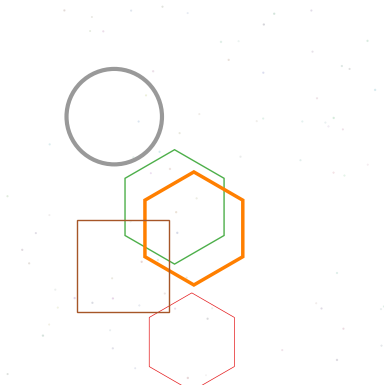[{"shape": "hexagon", "thickness": 0.5, "radius": 0.64, "center": [0.498, 0.112]}, {"shape": "hexagon", "thickness": 1, "radius": 0.74, "center": [0.453, 0.463]}, {"shape": "hexagon", "thickness": 2.5, "radius": 0.73, "center": [0.504, 0.407]}, {"shape": "square", "thickness": 1, "radius": 0.6, "center": [0.319, 0.308]}, {"shape": "circle", "thickness": 3, "radius": 0.62, "center": [0.297, 0.697]}]